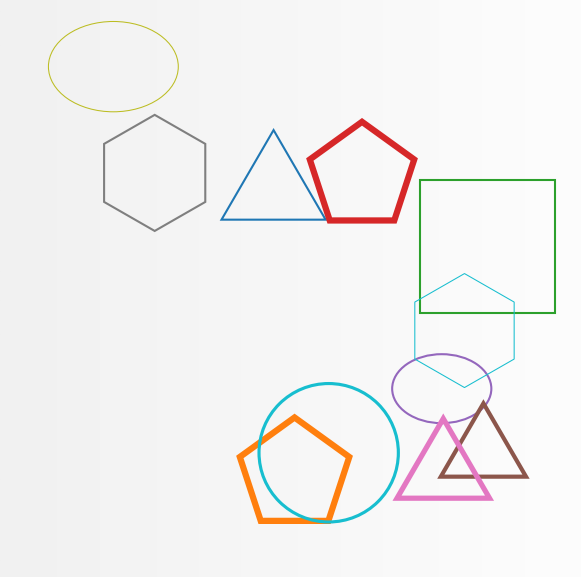[{"shape": "triangle", "thickness": 1, "radius": 0.52, "center": [0.471, 0.67]}, {"shape": "pentagon", "thickness": 3, "radius": 0.49, "center": [0.507, 0.177]}, {"shape": "square", "thickness": 1, "radius": 0.58, "center": [0.839, 0.572]}, {"shape": "pentagon", "thickness": 3, "radius": 0.47, "center": [0.623, 0.694]}, {"shape": "oval", "thickness": 1, "radius": 0.43, "center": [0.76, 0.326]}, {"shape": "triangle", "thickness": 2, "radius": 0.42, "center": [0.832, 0.216]}, {"shape": "triangle", "thickness": 2.5, "radius": 0.46, "center": [0.763, 0.182]}, {"shape": "hexagon", "thickness": 1, "radius": 0.5, "center": [0.266, 0.7]}, {"shape": "oval", "thickness": 0.5, "radius": 0.56, "center": [0.195, 0.884]}, {"shape": "hexagon", "thickness": 0.5, "radius": 0.49, "center": [0.799, 0.427]}, {"shape": "circle", "thickness": 1.5, "radius": 0.6, "center": [0.565, 0.215]}]